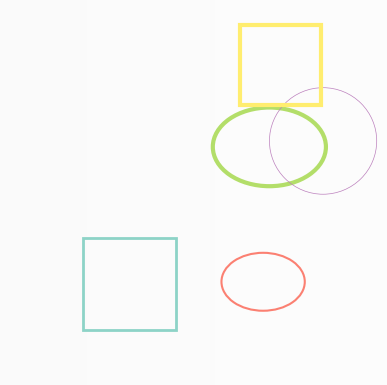[{"shape": "square", "thickness": 2, "radius": 0.6, "center": [0.335, 0.262]}, {"shape": "oval", "thickness": 1.5, "radius": 0.54, "center": [0.679, 0.268]}, {"shape": "oval", "thickness": 3, "radius": 0.73, "center": [0.695, 0.619]}, {"shape": "circle", "thickness": 0.5, "radius": 0.69, "center": [0.834, 0.634]}, {"shape": "square", "thickness": 3, "radius": 0.52, "center": [0.723, 0.831]}]